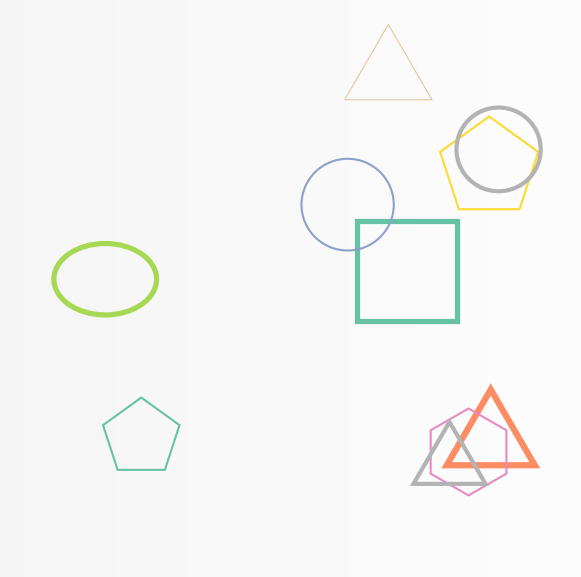[{"shape": "pentagon", "thickness": 1, "radius": 0.35, "center": [0.243, 0.242]}, {"shape": "square", "thickness": 2.5, "radius": 0.43, "center": [0.7, 0.53]}, {"shape": "triangle", "thickness": 3, "radius": 0.44, "center": [0.844, 0.237]}, {"shape": "circle", "thickness": 1, "radius": 0.4, "center": [0.598, 0.645]}, {"shape": "hexagon", "thickness": 1, "radius": 0.38, "center": [0.806, 0.217]}, {"shape": "oval", "thickness": 2.5, "radius": 0.44, "center": [0.181, 0.516]}, {"shape": "pentagon", "thickness": 1, "radius": 0.44, "center": [0.842, 0.709]}, {"shape": "triangle", "thickness": 0.5, "radius": 0.43, "center": [0.668, 0.87]}, {"shape": "triangle", "thickness": 2, "radius": 0.36, "center": [0.773, 0.197]}, {"shape": "circle", "thickness": 2, "radius": 0.36, "center": [0.858, 0.74]}]